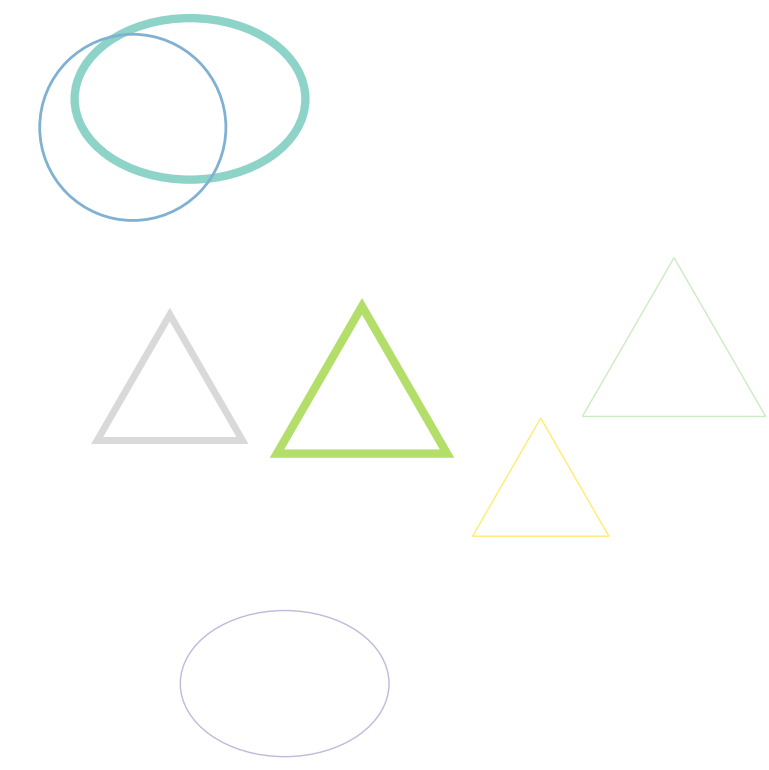[{"shape": "oval", "thickness": 3, "radius": 0.75, "center": [0.247, 0.872]}, {"shape": "oval", "thickness": 0.5, "radius": 0.68, "center": [0.37, 0.112]}, {"shape": "circle", "thickness": 1, "radius": 0.6, "center": [0.172, 0.835]}, {"shape": "triangle", "thickness": 3, "radius": 0.64, "center": [0.47, 0.475]}, {"shape": "triangle", "thickness": 2.5, "radius": 0.54, "center": [0.221, 0.482]}, {"shape": "triangle", "thickness": 0.5, "radius": 0.69, "center": [0.875, 0.528]}, {"shape": "triangle", "thickness": 0.5, "radius": 0.51, "center": [0.702, 0.355]}]